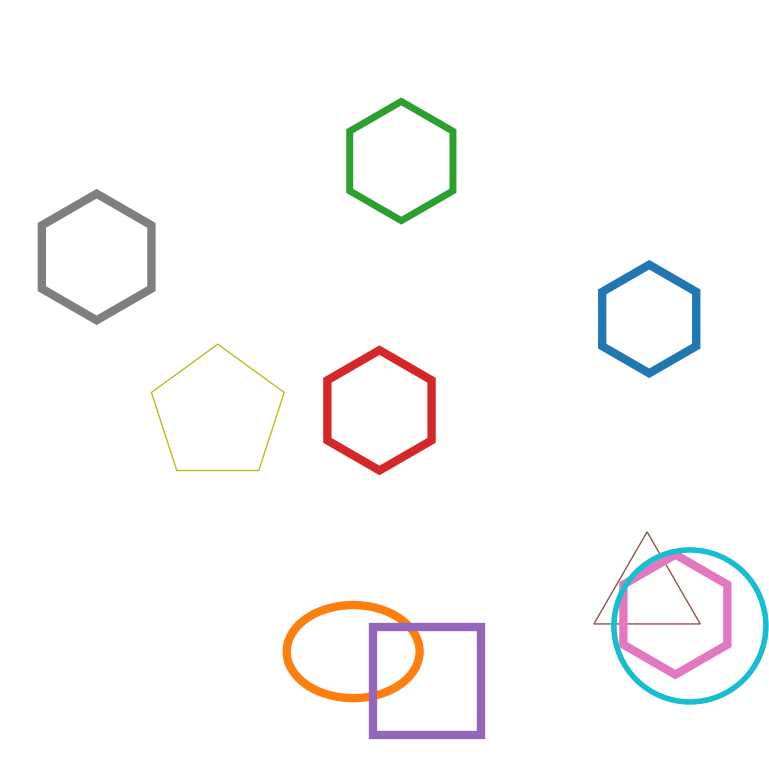[{"shape": "hexagon", "thickness": 3, "radius": 0.35, "center": [0.843, 0.586]}, {"shape": "oval", "thickness": 3, "radius": 0.43, "center": [0.459, 0.154]}, {"shape": "hexagon", "thickness": 2.5, "radius": 0.39, "center": [0.521, 0.791]}, {"shape": "hexagon", "thickness": 3, "radius": 0.39, "center": [0.493, 0.467]}, {"shape": "square", "thickness": 3, "radius": 0.35, "center": [0.554, 0.116]}, {"shape": "triangle", "thickness": 0.5, "radius": 0.4, "center": [0.84, 0.23]}, {"shape": "hexagon", "thickness": 3, "radius": 0.39, "center": [0.877, 0.202]}, {"shape": "hexagon", "thickness": 3, "radius": 0.41, "center": [0.126, 0.666]}, {"shape": "pentagon", "thickness": 0.5, "radius": 0.45, "center": [0.283, 0.462]}, {"shape": "circle", "thickness": 2, "radius": 0.49, "center": [0.896, 0.187]}]